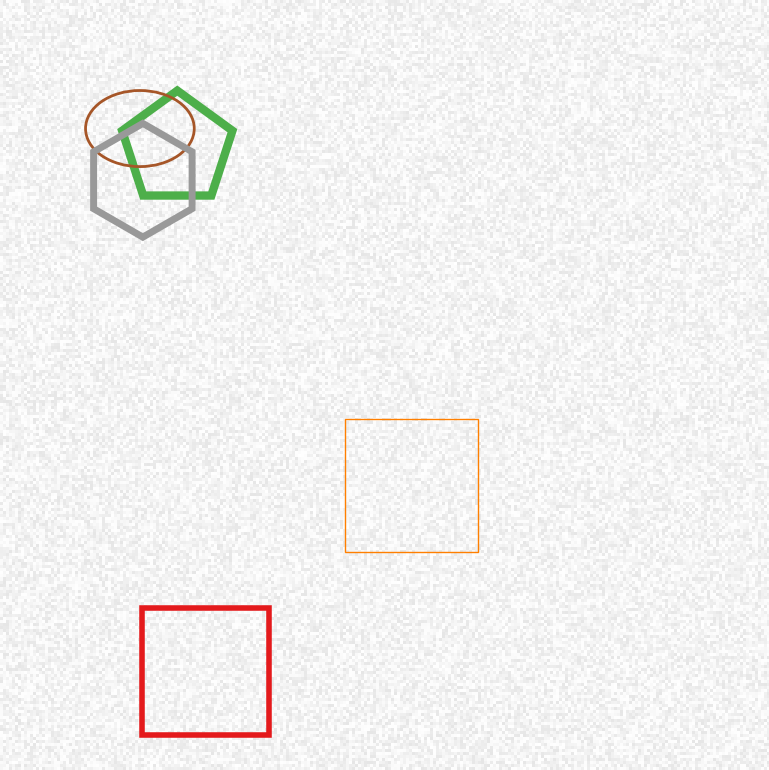[{"shape": "square", "thickness": 2, "radius": 0.41, "center": [0.267, 0.128]}, {"shape": "pentagon", "thickness": 3, "radius": 0.38, "center": [0.23, 0.807]}, {"shape": "square", "thickness": 0.5, "radius": 0.43, "center": [0.534, 0.37]}, {"shape": "oval", "thickness": 1, "radius": 0.35, "center": [0.182, 0.833]}, {"shape": "hexagon", "thickness": 2.5, "radius": 0.37, "center": [0.186, 0.766]}]